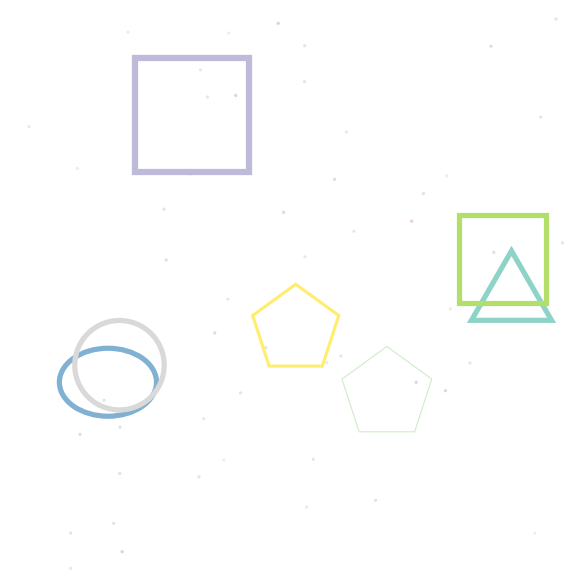[{"shape": "triangle", "thickness": 2.5, "radius": 0.4, "center": [0.886, 0.485]}, {"shape": "square", "thickness": 3, "radius": 0.49, "center": [0.333, 0.8]}, {"shape": "oval", "thickness": 2.5, "radius": 0.42, "center": [0.187, 0.337]}, {"shape": "square", "thickness": 2.5, "radius": 0.38, "center": [0.87, 0.55]}, {"shape": "circle", "thickness": 2.5, "radius": 0.39, "center": [0.207, 0.367]}, {"shape": "pentagon", "thickness": 0.5, "radius": 0.41, "center": [0.67, 0.317]}, {"shape": "pentagon", "thickness": 1.5, "radius": 0.39, "center": [0.512, 0.429]}]